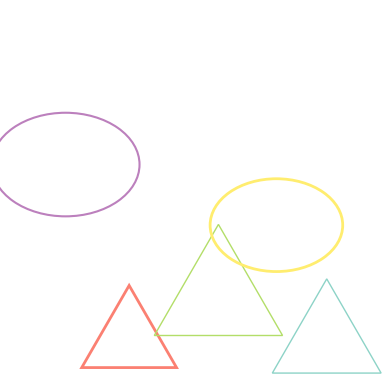[{"shape": "triangle", "thickness": 1, "radius": 0.82, "center": [0.849, 0.113]}, {"shape": "triangle", "thickness": 2, "radius": 0.71, "center": [0.335, 0.116]}, {"shape": "triangle", "thickness": 1, "radius": 0.96, "center": [0.567, 0.225]}, {"shape": "oval", "thickness": 1.5, "radius": 0.96, "center": [0.17, 0.573]}, {"shape": "oval", "thickness": 2, "radius": 0.86, "center": [0.718, 0.415]}]